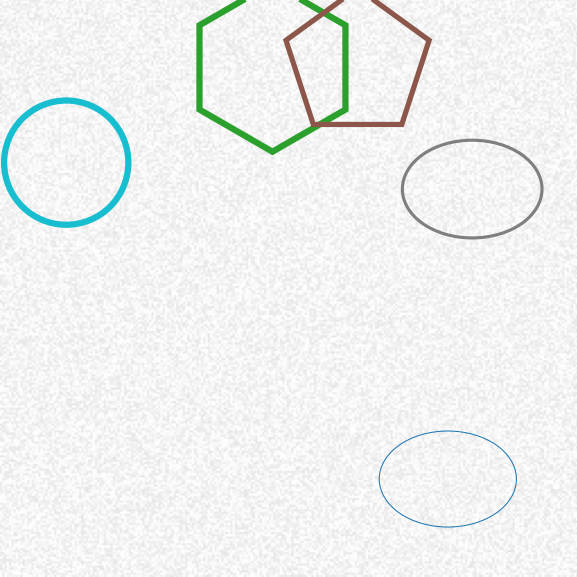[{"shape": "oval", "thickness": 0.5, "radius": 0.59, "center": [0.775, 0.17]}, {"shape": "hexagon", "thickness": 3, "radius": 0.73, "center": [0.472, 0.882]}, {"shape": "pentagon", "thickness": 2.5, "radius": 0.65, "center": [0.619, 0.889]}, {"shape": "oval", "thickness": 1.5, "radius": 0.6, "center": [0.818, 0.672]}, {"shape": "circle", "thickness": 3, "radius": 0.54, "center": [0.115, 0.718]}]